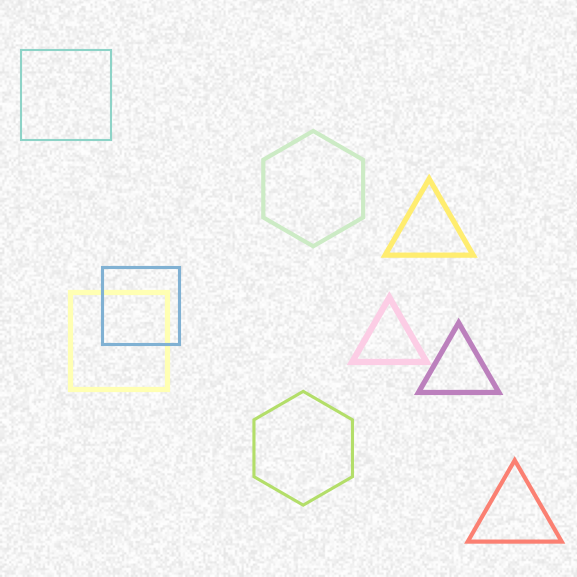[{"shape": "square", "thickness": 1, "radius": 0.39, "center": [0.114, 0.835]}, {"shape": "square", "thickness": 2.5, "radius": 0.42, "center": [0.205, 0.409]}, {"shape": "triangle", "thickness": 2, "radius": 0.47, "center": [0.891, 0.108]}, {"shape": "square", "thickness": 1.5, "radius": 0.33, "center": [0.244, 0.47]}, {"shape": "hexagon", "thickness": 1.5, "radius": 0.49, "center": [0.525, 0.223]}, {"shape": "triangle", "thickness": 3, "radius": 0.37, "center": [0.674, 0.41]}, {"shape": "triangle", "thickness": 2.5, "radius": 0.4, "center": [0.794, 0.36]}, {"shape": "hexagon", "thickness": 2, "radius": 0.5, "center": [0.542, 0.672]}, {"shape": "triangle", "thickness": 2.5, "radius": 0.44, "center": [0.743, 0.601]}]